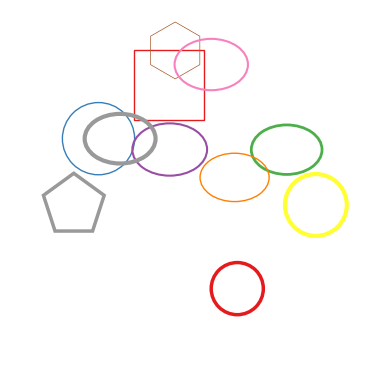[{"shape": "circle", "thickness": 2.5, "radius": 0.34, "center": [0.616, 0.25]}, {"shape": "square", "thickness": 1, "radius": 0.46, "center": [0.439, 0.779]}, {"shape": "circle", "thickness": 1, "radius": 0.47, "center": [0.256, 0.64]}, {"shape": "oval", "thickness": 2, "radius": 0.46, "center": [0.745, 0.611]}, {"shape": "oval", "thickness": 1.5, "radius": 0.49, "center": [0.441, 0.612]}, {"shape": "oval", "thickness": 1, "radius": 0.45, "center": [0.609, 0.539]}, {"shape": "circle", "thickness": 3, "radius": 0.4, "center": [0.82, 0.468]}, {"shape": "hexagon", "thickness": 0.5, "radius": 0.37, "center": [0.455, 0.869]}, {"shape": "oval", "thickness": 1.5, "radius": 0.48, "center": [0.549, 0.832]}, {"shape": "oval", "thickness": 3, "radius": 0.46, "center": [0.312, 0.64]}, {"shape": "pentagon", "thickness": 2.5, "radius": 0.41, "center": [0.192, 0.467]}]